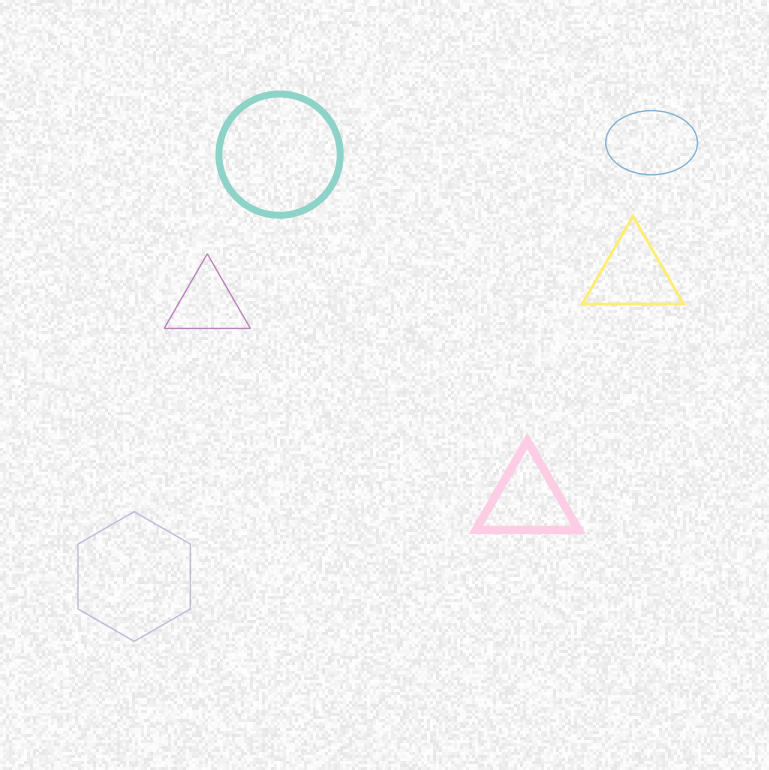[{"shape": "circle", "thickness": 2.5, "radius": 0.39, "center": [0.363, 0.799]}, {"shape": "hexagon", "thickness": 0.5, "radius": 0.42, "center": [0.174, 0.251]}, {"shape": "oval", "thickness": 0.5, "radius": 0.3, "center": [0.846, 0.815]}, {"shape": "triangle", "thickness": 3, "radius": 0.39, "center": [0.685, 0.35]}, {"shape": "triangle", "thickness": 0.5, "radius": 0.32, "center": [0.269, 0.606]}, {"shape": "triangle", "thickness": 1, "radius": 0.38, "center": [0.822, 0.643]}]